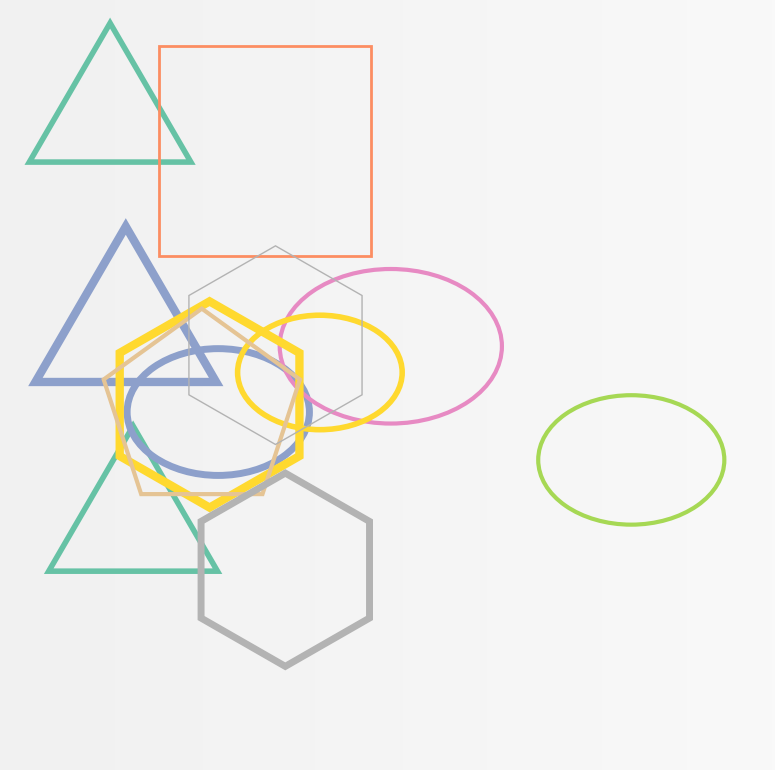[{"shape": "triangle", "thickness": 2, "radius": 0.63, "center": [0.172, 0.321]}, {"shape": "triangle", "thickness": 2, "radius": 0.6, "center": [0.142, 0.85]}, {"shape": "square", "thickness": 1, "radius": 0.68, "center": [0.342, 0.804]}, {"shape": "oval", "thickness": 2.5, "radius": 0.59, "center": [0.282, 0.465]}, {"shape": "triangle", "thickness": 3, "radius": 0.67, "center": [0.162, 0.571]}, {"shape": "oval", "thickness": 1.5, "radius": 0.72, "center": [0.504, 0.55]}, {"shape": "oval", "thickness": 1.5, "radius": 0.6, "center": [0.815, 0.403]}, {"shape": "oval", "thickness": 2, "radius": 0.53, "center": [0.413, 0.516]}, {"shape": "hexagon", "thickness": 3, "radius": 0.67, "center": [0.27, 0.475]}, {"shape": "pentagon", "thickness": 1.5, "radius": 0.67, "center": [0.26, 0.466]}, {"shape": "hexagon", "thickness": 0.5, "radius": 0.64, "center": [0.355, 0.552]}, {"shape": "hexagon", "thickness": 2.5, "radius": 0.63, "center": [0.368, 0.26]}]